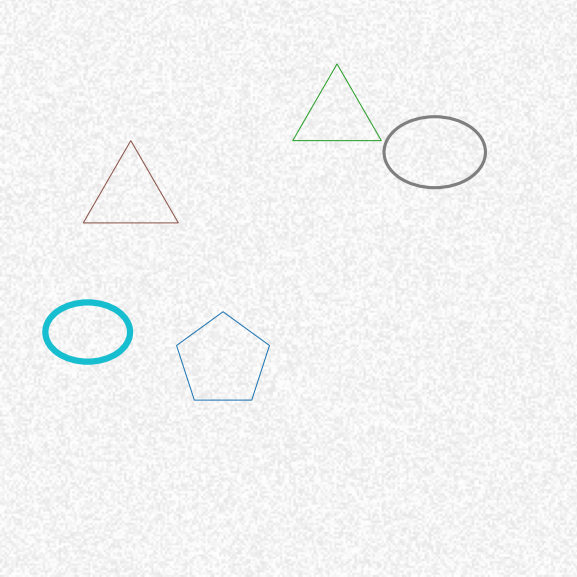[{"shape": "pentagon", "thickness": 0.5, "radius": 0.42, "center": [0.386, 0.375]}, {"shape": "triangle", "thickness": 0.5, "radius": 0.44, "center": [0.584, 0.8]}, {"shape": "triangle", "thickness": 0.5, "radius": 0.48, "center": [0.227, 0.661]}, {"shape": "oval", "thickness": 1.5, "radius": 0.44, "center": [0.753, 0.736]}, {"shape": "oval", "thickness": 3, "radius": 0.37, "center": [0.152, 0.424]}]